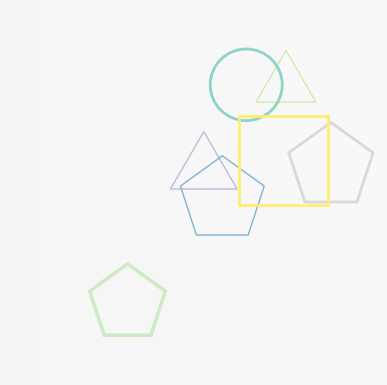[{"shape": "circle", "thickness": 2, "radius": 0.46, "center": [0.635, 0.78]}, {"shape": "triangle", "thickness": 1, "radius": 0.5, "center": [0.526, 0.559]}, {"shape": "pentagon", "thickness": 1, "radius": 0.57, "center": [0.574, 0.482]}, {"shape": "triangle", "thickness": 0.5, "radius": 0.45, "center": [0.738, 0.78]}, {"shape": "pentagon", "thickness": 2, "radius": 0.57, "center": [0.854, 0.568]}, {"shape": "pentagon", "thickness": 2.5, "radius": 0.51, "center": [0.329, 0.212]}, {"shape": "square", "thickness": 2, "radius": 0.57, "center": [0.732, 0.584]}]